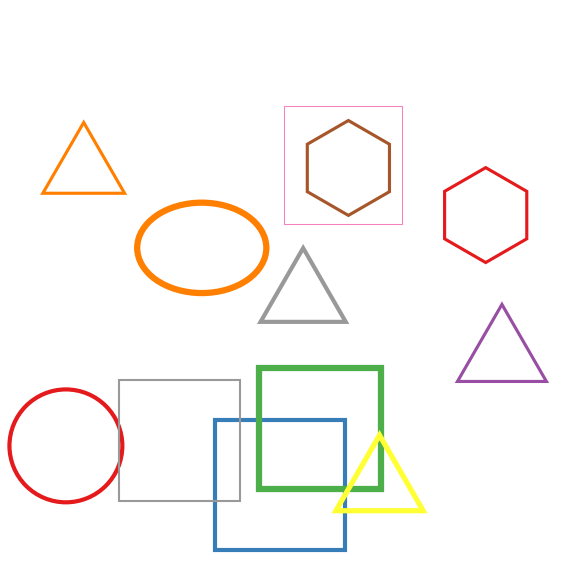[{"shape": "circle", "thickness": 2, "radius": 0.49, "center": [0.114, 0.227]}, {"shape": "hexagon", "thickness": 1.5, "radius": 0.41, "center": [0.841, 0.627]}, {"shape": "square", "thickness": 2, "radius": 0.56, "center": [0.485, 0.16]}, {"shape": "square", "thickness": 3, "radius": 0.53, "center": [0.554, 0.257]}, {"shape": "triangle", "thickness": 1.5, "radius": 0.44, "center": [0.869, 0.383]}, {"shape": "oval", "thickness": 3, "radius": 0.56, "center": [0.349, 0.57]}, {"shape": "triangle", "thickness": 1.5, "radius": 0.41, "center": [0.145, 0.705]}, {"shape": "triangle", "thickness": 2.5, "radius": 0.44, "center": [0.657, 0.158]}, {"shape": "hexagon", "thickness": 1.5, "radius": 0.41, "center": [0.603, 0.708]}, {"shape": "square", "thickness": 0.5, "radius": 0.51, "center": [0.595, 0.713]}, {"shape": "triangle", "thickness": 2, "radius": 0.43, "center": [0.525, 0.484]}, {"shape": "square", "thickness": 1, "radius": 0.52, "center": [0.31, 0.236]}]